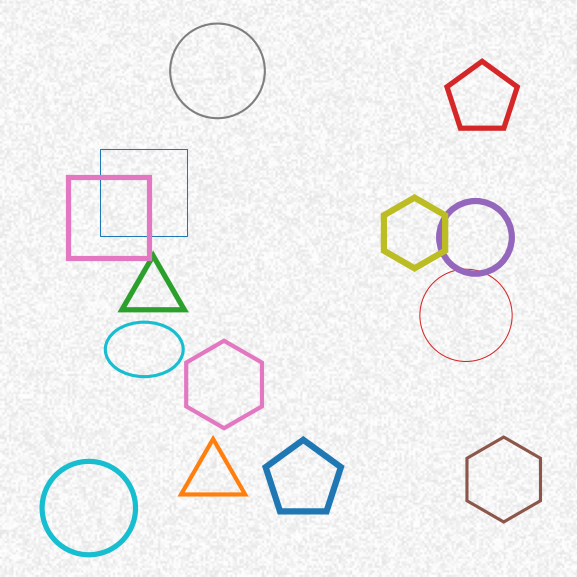[{"shape": "pentagon", "thickness": 3, "radius": 0.34, "center": [0.525, 0.169]}, {"shape": "square", "thickness": 0.5, "radius": 0.38, "center": [0.249, 0.666]}, {"shape": "triangle", "thickness": 2, "radius": 0.32, "center": [0.369, 0.175]}, {"shape": "triangle", "thickness": 2.5, "radius": 0.31, "center": [0.265, 0.494]}, {"shape": "circle", "thickness": 0.5, "radius": 0.4, "center": [0.807, 0.453]}, {"shape": "pentagon", "thickness": 2.5, "radius": 0.32, "center": [0.835, 0.829]}, {"shape": "circle", "thickness": 3, "radius": 0.31, "center": [0.823, 0.588]}, {"shape": "hexagon", "thickness": 1.5, "radius": 0.37, "center": [0.872, 0.169]}, {"shape": "hexagon", "thickness": 2, "radius": 0.38, "center": [0.388, 0.333]}, {"shape": "square", "thickness": 2.5, "radius": 0.35, "center": [0.188, 0.622]}, {"shape": "circle", "thickness": 1, "radius": 0.41, "center": [0.377, 0.876]}, {"shape": "hexagon", "thickness": 3, "radius": 0.31, "center": [0.718, 0.596]}, {"shape": "oval", "thickness": 1.5, "radius": 0.34, "center": [0.25, 0.394]}, {"shape": "circle", "thickness": 2.5, "radius": 0.4, "center": [0.154, 0.119]}]